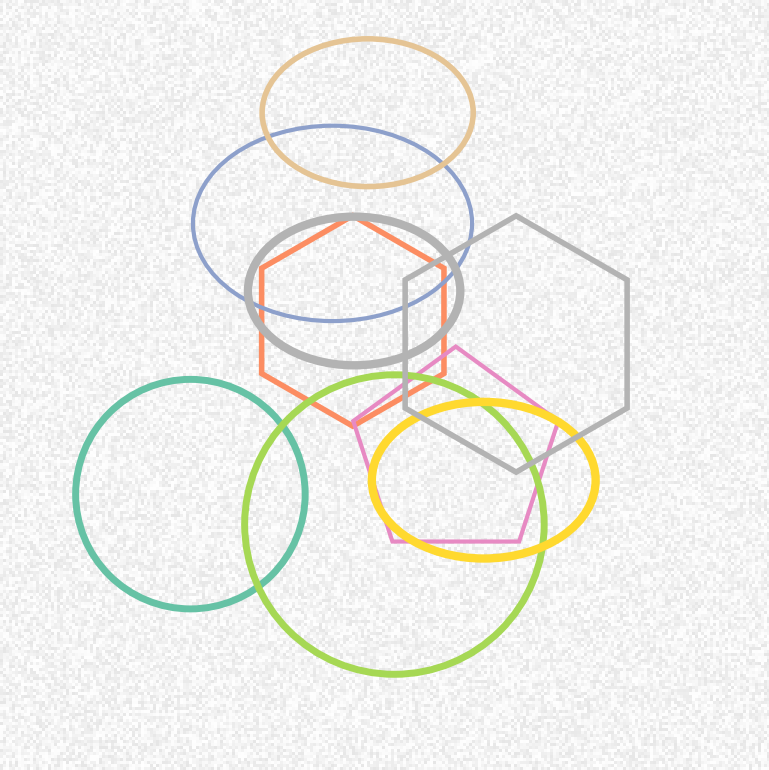[{"shape": "circle", "thickness": 2.5, "radius": 0.75, "center": [0.247, 0.358]}, {"shape": "hexagon", "thickness": 2, "radius": 0.68, "center": [0.458, 0.583]}, {"shape": "oval", "thickness": 1.5, "radius": 0.91, "center": [0.432, 0.71]}, {"shape": "pentagon", "thickness": 1.5, "radius": 0.7, "center": [0.592, 0.41]}, {"shape": "circle", "thickness": 2.5, "radius": 0.97, "center": [0.512, 0.319]}, {"shape": "oval", "thickness": 3, "radius": 0.73, "center": [0.628, 0.376]}, {"shape": "oval", "thickness": 2, "radius": 0.69, "center": [0.477, 0.854]}, {"shape": "oval", "thickness": 3, "radius": 0.69, "center": [0.46, 0.622]}, {"shape": "hexagon", "thickness": 2, "radius": 0.83, "center": [0.67, 0.553]}]